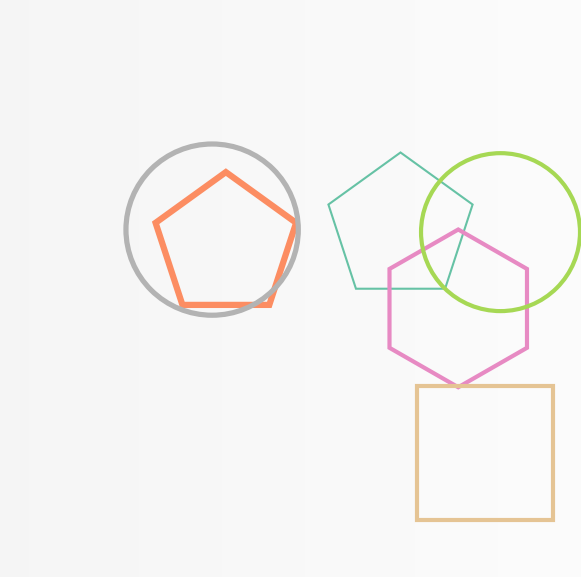[{"shape": "pentagon", "thickness": 1, "radius": 0.65, "center": [0.689, 0.605]}, {"shape": "pentagon", "thickness": 3, "radius": 0.64, "center": [0.389, 0.574]}, {"shape": "hexagon", "thickness": 2, "radius": 0.68, "center": [0.788, 0.465]}, {"shape": "circle", "thickness": 2, "radius": 0.68, "center": [0.861, 0.597]}, {"shape": "square", "thickness": 2, "radius": 0.58, "center": [0.835, 0.215]}, {"shape": "circle", "thickness": 2.5, "radius": 0.74, "center": [0.365, 0.602]}]